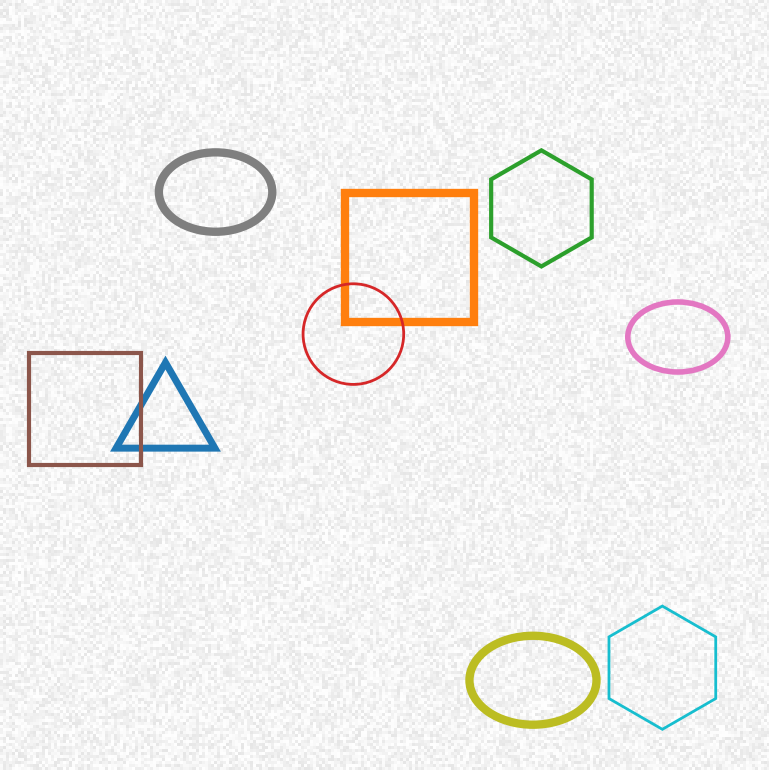[{"shape": "triangle", "thickness": 2.5, "radius": 0.37, "center": [0.215, 0.455]}, {"shape": "square", "thickness": 3, "radius": 0.42, "center": [0.532, 0.666]}, {"shape": "hexagon", "thickness": 1.5, "radius": 0.38, "center": [0.703, 0.729]}, {"shape": "circle", "thickness": 1, "radius": 0.33, "center": [0.459, 0.566]}, {"shape": "square", "thickness": 1.5, "radius": 0.36, "center": [0.111, 0.468]}, {"shape": "oval", "thickness": 2, "radius": 0.32, "center": [0.88, 0.562]}, {"shape": "oval", "thickness": 3, "radius": 0.37, "center": [0.28, 0.751]}, {"shape": "oval", "thickness": 3, "radius": 0.41, "center": [0.692, 0.117]}, {"shape": "hexagon", "thickness": 1, "radius": 0.4, "center": [0.86, 0.133]}]